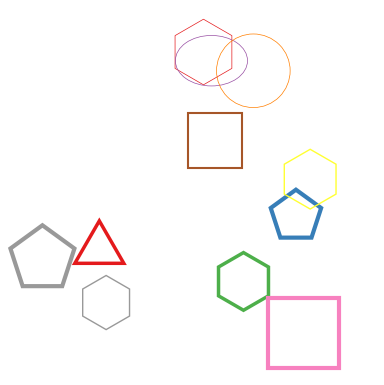[{"shape": "hexagon", "thickness": 0.5, "radius": 0.43, "center": [0.528, 0.865]}, {"shape": "triangle", "thickness": 2.5, "radius": 0.37, "center": [0.258, 0.353]}, {"shape": "pentagon", "thickness": 3, "radius": 0.34, "center": [0.769, 0.438]}, {"shape": "hexagon", "thickness": 2.5, "radius": 0.37, "center": [0.632, 0.269]}, {"shape": "oval", "thickness": 0.5, "radius": 0.47, "center": [0.549, 0.842]}, {"shape": "circle", "thickness": 0.5, "radius": 0.48, "center": [0.658, 0.816]}, {"shape": "hexagon", "thickness": 1, "radius": 0.39, "center": [0.806, 0.535]}, {"shape": "square", "thickness": 1.5, "radius": 0.35, "center": [0.558, 0.635]}, {"shape": "square", "thickness": 3, "radius": 0.46, "center": [0.789, 0.135]}, {"shape": "pentagon", "thickness": 3, "radius": 0.44, "center": [0.11, 0.327]}, {"shape": "hexagon", "thickness": 1, "radius": 0.35, "center": [0.276, 0.214]}]